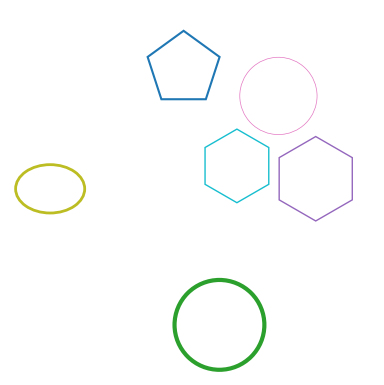[{"shape": "pentagon", "thickness": 1.5, "radius": 0.49, "center": [0.477, 0.822]}, {"shape": "circle", "thickness": 3, "radius": 0.58, "center": [0.57, 0.156]}, {"shape": "hexagon", "thickness": 1, "radius": 0.55, "center": [0.82, 0.536]}, {"shape": "circle", "thickness": 0.5, "radius": 0.5, "center": [0.723, 0.751]}, {"shape": "oval", "thickness": 2, "radius": 0.45, "center": [0.13, 0.51]}, {"shape": "hexagon", "thickness": 1, "radius": 0.48, "center": [0.615, 0.569]}]